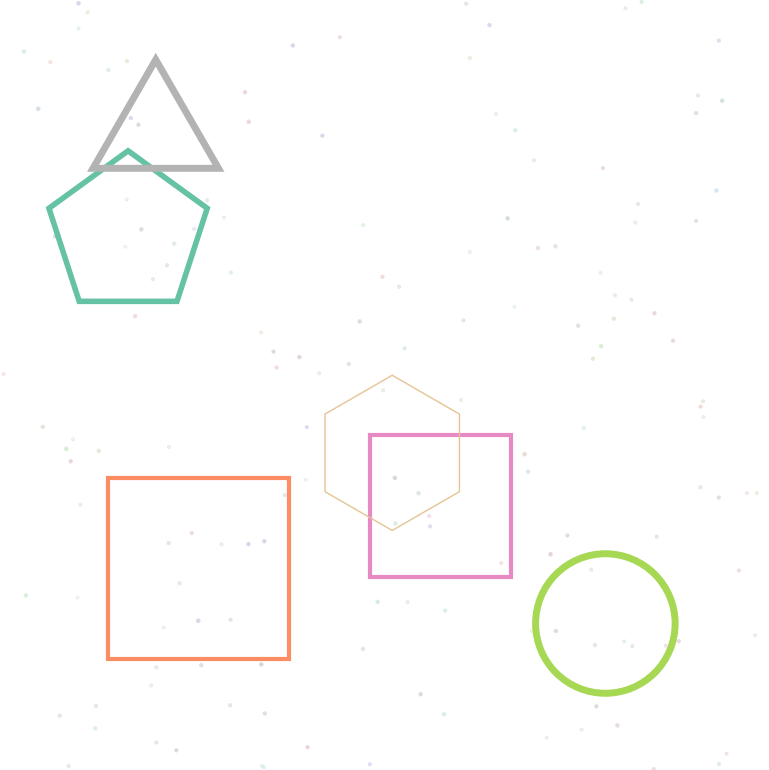[{"shape": "pentagon", "thickness": 2, "radius": 0.54, "center": [0.166, 0.696]}, {"shape": "square", "thickness": 1.5, "radius": 0.58, "center": [0.258, 0.262]}, {"shape": "square", "thickness": 1.5, "radius": 0.46, "center": [0.572, 0.343]}, {"shape": "circle", "thickness": 2.5, "radius": 0.45, "center": [0.786, 0.19]}, {"shape": "hexagon", "thickness": 0.5, "radius": 0.5, "center": [0.509, 0.412]}, {"shape": "triangle", "thickness": 2.5, "radius": 0.47, "center": [0.202, 0.828]}]